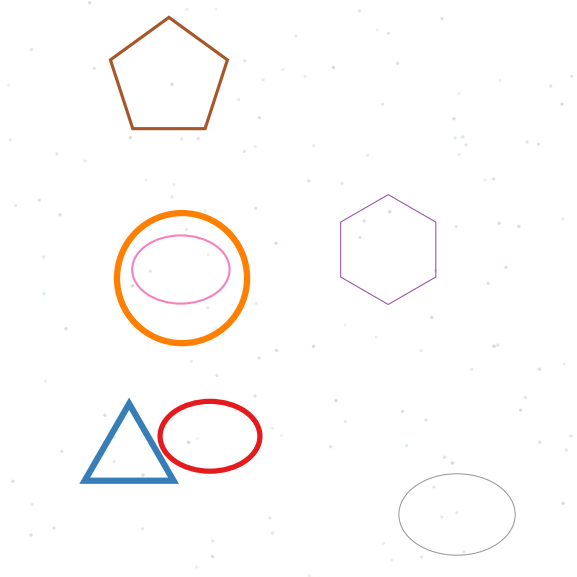[{"shape": "oval", "thickness": 2.5, "radius": 0.43, "center": [0.364, 0.244]}, {"shape": "triangle", "thickness": 3, "radius": 0.44, "center": [0.224, 0.211]}, {"shape": "hexagon", "thickness": 0.5, "radius": 0.48, "center": [0.672, 0.567]}, {"shape": "circle", "thickness": 3, "radius": 0.56, "center": [0.315, 0.518]}, {"shape": "pentagon", "thickness": 1.5, "radius": 0.53, "center": [0.293, 0.863]}, {"shape": "oval", "thickness": 1, "radius": 0.42, "center": [0.313, 0.532]}, {"shape": "oval", "thickness": 0.5, "radius": 0.5, "center": [0.791, 0.108]}]